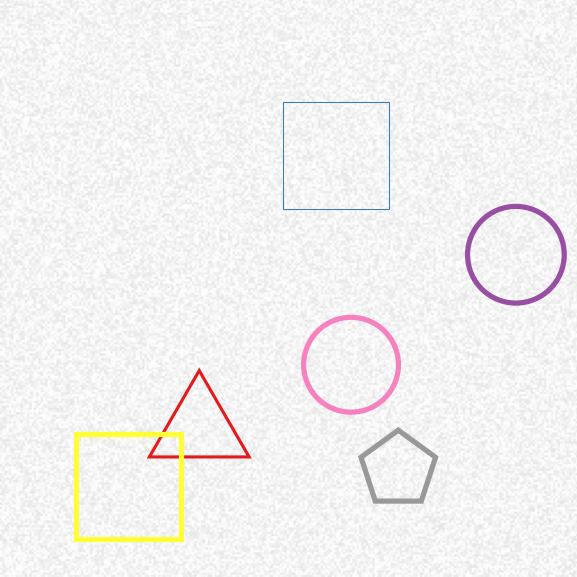[{"shape": "triangle", "thickness": 1.5, "radius": 0.5, "center": [0.345, 0.258]}, {"shape": "square", "thickness": 0.5, "radius": 0.46, "center": [0.581, 0.73]}, {"shape": "circle", "thickness": 2.5, "radius": 0.42, "center": [0.893, 0.558]}, {"shape": "square", "thickness": 2.5, "radius": 0.45, "center": [0.222, 0.157]}, {"shape": "circle", "thickness": 2.5, "radius": 0.41, "center": [0.608, 0.368]}, {"shape": "pentagon", "thickness": 2.5, "radius": 0.34, "center": [0.69, 0.186]}]